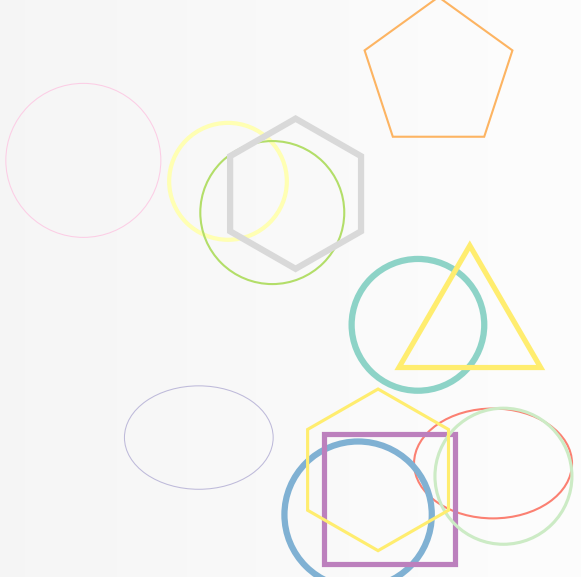[{"shape": "circle", "thickness": 3, "radius": 0.57, "center": [0.719, 0.437]}, {"shape": "circle", "thickness": 2, "radius": 0.51, "center": [0.392, 0.685]}, {"shape": "oval", "thickness": 0.5, "radius": 0.64, "center": [0.342, 0.241]}, {"shape": "oval", "thickness": 1, "radius": 0.68, "center": [0.848, 0.197]}, {"shape": "circle", "thickness": 3, "radius": 0.63, "center": [0.616, 0.108]}, {"shape": "pentagon", "thickness": 1, "radius": 0.67, "center": [0.754, 0.871]}, {"shape": "circle", "thickness": 1, "radius": 0.62, "center": [0.468, 0.631]}, {"shape": "circle", "thickness": 0.5, "radius": 0.67, "center": [0.143, 0.721]}, {"shape": "hexagon", "thickness": 3, "radius": 0.65, "center": [0.509, 0.664]}, {"shape": "square", "thickness": 2.5, "radius": 0.56, "center": [0.67, 0.135]}, {"shape": "circle", "thickness": 1.5, "radius": 0.59, "center": [0.866, 0.174]}, {"shape": "hexagon", "thickness": 1.5, "radius": 0.7, "center": [0.65, 0.186]}, {"shape": "triangle", "thickness": 2.5, "radius": 0.7, "center": [0.808, 0.433]}]